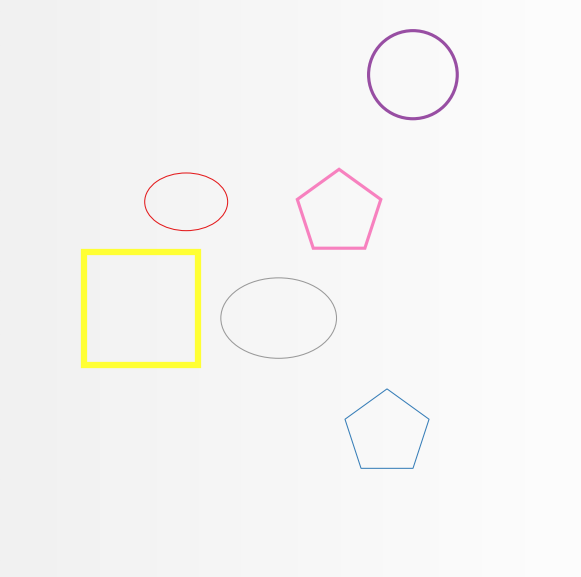[{"shape": "oval", "thickness": 0.5, "radius": 0.36, "center": [0.32, 0.65]}, {"shape": "pentagon", "thickness": 0.5, "radius": 0.38, "center": [0.666, 0.25]}, {"shape": "circle", "thickness": 1.5, "radius": 0.38, "center": [0.71, 0.87]}, {"shape": "square", "thickness": 3, "radius": 0.49, "center": [0.243, 0.465]}, {"shape": "pentagon", "thickness": 1.5, "radius": 0.38, "center": [0.583, 0.63]}, {"shape": "oval", "thickness": 0.5, "radius": 0.5, "center": [0.479, 0.448]}]